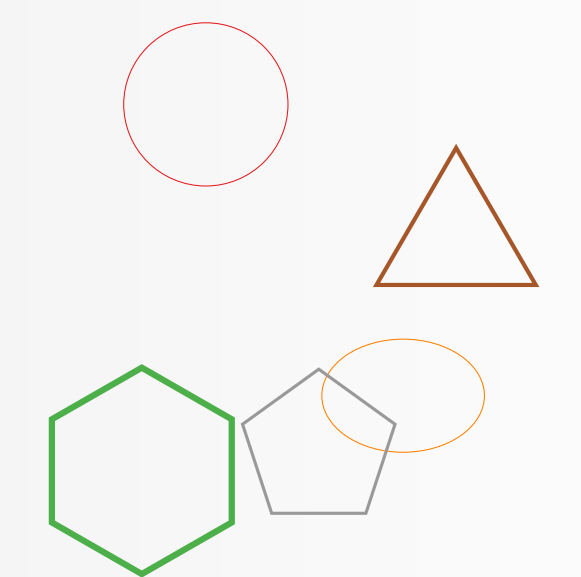[{"shape": "circle", "thickness": 0.5, "radius": 0.71, "center": [0.354, 0.818]}, {"shape": "hexagon", "thickness": 3, "radius": 0.89, "center": [0.244, 0.184]}, {"shape": "oval", "thickness": 0.5, "radius": 0.7, "center": [0.694, 0.314]}, {"shape": "triangle", "thickness": 2, "radius": 0.79, "center": [0.785, 0.585]}, {"shape": "pentagon", "thickness": 1.5, "radius": 0.69, "center": [0.548, 0.222]}]